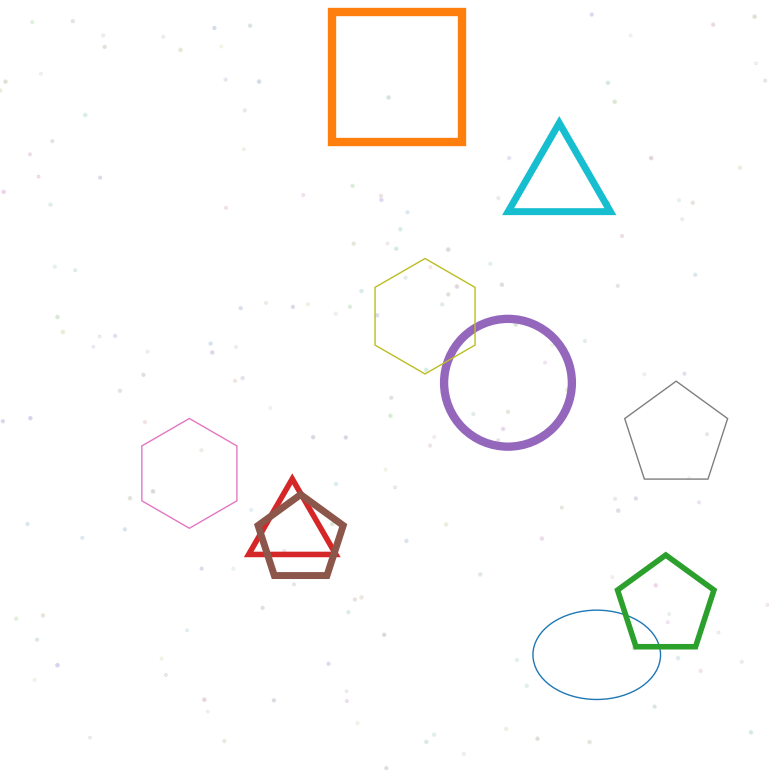[{"shape": "oval", "thickness": 0.5, "radius": 0.41, "center": [0.775, 0.15]}, {"shape": "square", "thickness": 3, "radius": 0.42, "center": [0.516, 0.9]}, {"shape": "pentagon", "thickness": 2, "radius": 0.33, "center": [0.865, 0.213]}, {"shape": "triangle", "thickness": 2, "radius": 0.33, "center": [0.38, 0.313]}, {"shape": "circle", "thickness": 3, "radius": 0.41, "center": [0.66, 0.503]}, {"shape": "pentagon", "thickness": 2.5, "radius": 0.29, "center": [0.39, 0.3]}, {"shape": "hexagon", "thickness": 0.5, "radius": 0.36, "center": [0.246, 0.385]}, {"shape": "pentagon", "thickness": 0.5, "radius": 0.35, "center": [0.878, 0.435]}, {"shape": "hexagon", "thickness": 0.5, "radius": 0.37, "center": [0.552, 0.589]}, {"shape": "triangle", "thickness": 2.5, "radius": 0.38, "center": [0.726, 0.763]}]